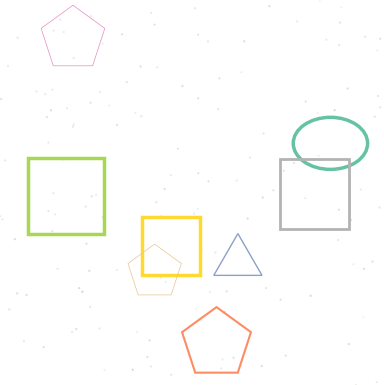[{"shape": "oval", "thickness": 2.5, "radius": 0.48, "center": [0.858, 0.628]}, {"shape": "pentagon", "thickness": 1.5, "radius": 0.47, "center": [0.562, 0.108]}, {"shape": "triangle", "thickness": 1, "radius": 0.36, "center": [0.618, 0.321]}, {"shape": "pentagon", "thickness": 0.5, "radius": 0.43, "center": [0.19, 0.899]}, {"shape": "square", "thickness": 2.5, "radius": 0.49, "center": [0.172, 0.491]}, {"shape": "square", "thickness": 2.5, "radius": 0.38, "center": [0.445, 0.361]}, {"shape": "pentagon", "thickness": 0.5, "radius": 0.36, "center": [0.402, 0.293]}, {"shape": "square", "thickness": 2, "radius": 0.45, "center": [0.817, 0.496]}]